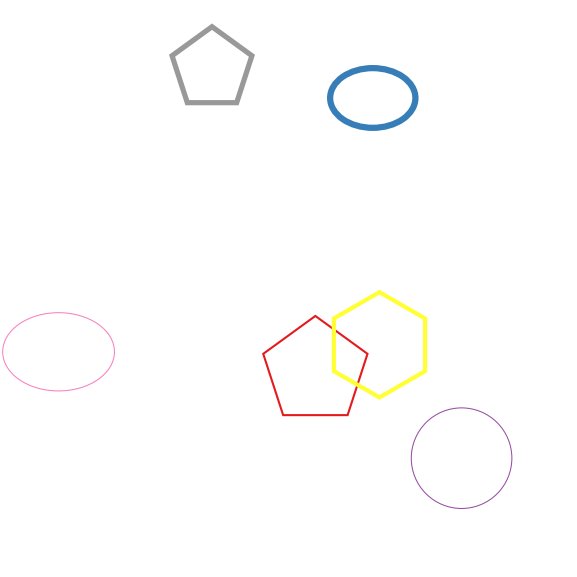[{"shape": "pentagon", "thickness": 1, "radius": 0.47, "center": [0.546, 0.357]}, {"shape": "oval", "thickness": 3, "radius": 0.37, "center": [0.645, 0.829]}, {"shape": "circle", "thickness": 0.5, "radius": 0.44, "center": [0.799, 0.206]}, {"shape": "hexagon", "thickness": 2, "radius": 0.46, "center": [0.657, 0.402]}, {"shape": "oval", "thickness": 0.5, "radius": 0.48, "center": [0.101, 0.39]}, {"shape": "pentagon", "thickness": 2.5, "radius": 0.36, "center": [0.367, 0.88]}]